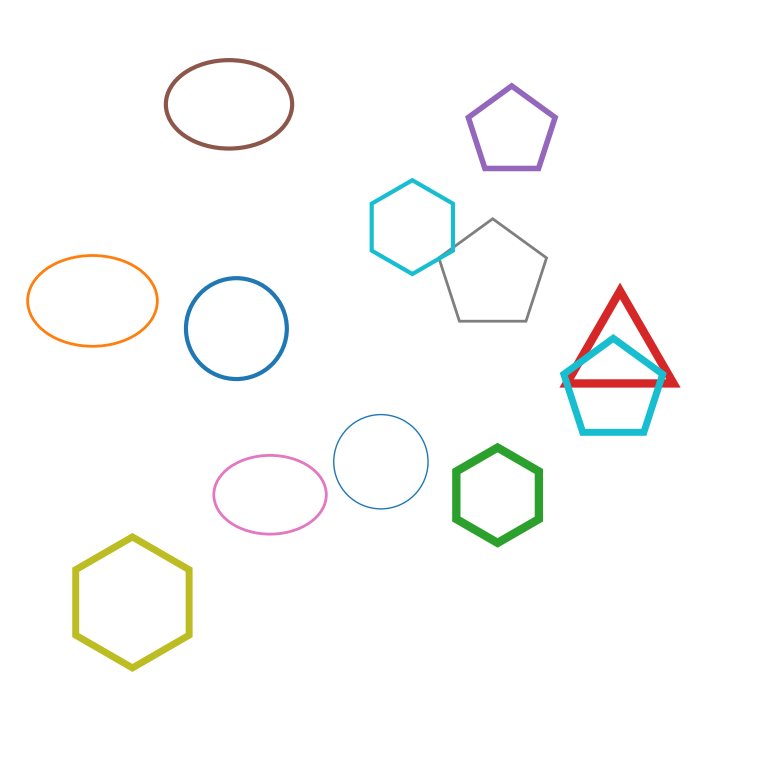[{"shape": "circle", "thickness": 0.5, "radius": 0.31, "center": [0.495, 0.4]}, {"shape": "circle", "thickness": 1.5, "radius": 0.33, "center": [0.307, 0.573]}, {"shape": "oval", "thickness": 1, "radius": 0.42, "center": [0.12, 0.609]}, {"shape": "hexagon", "thickness": 3, "radius": 0.31, "center": [0.646, 0.357]}, {"shape": "triangle", "thickness": 3, "radius": 0.4, "center": [0.805, 0.542]}, {"shape": "pentagon", "thickness": 2, "radius": 0.3, "center": [0.665, 0.829]}, {"shape": "oval", "thickness": 1.5, "radius": 0.41, "center": [0.297, 0.864]}, {"shape": "oval", "thickness": 1, "radius": 0.37, "center": [0.351, 0.357]}, {"shape": "pentagon", "thickness": 1, "radius": 0.37, "center": [0.64, 0.642]}, {"shape": "hexagon", "thickness": 2.5, "radius": 0.43, "center": [0.172, 0.218]}, {"shape": "pentagon", "thickness": 2.5, "radius": 0.34, "center": [0.796, 0.493]}, {"shape": "hexagon", "thickness": 1.5, "radius": 0.3, "center": [0.536, 0.705]}]